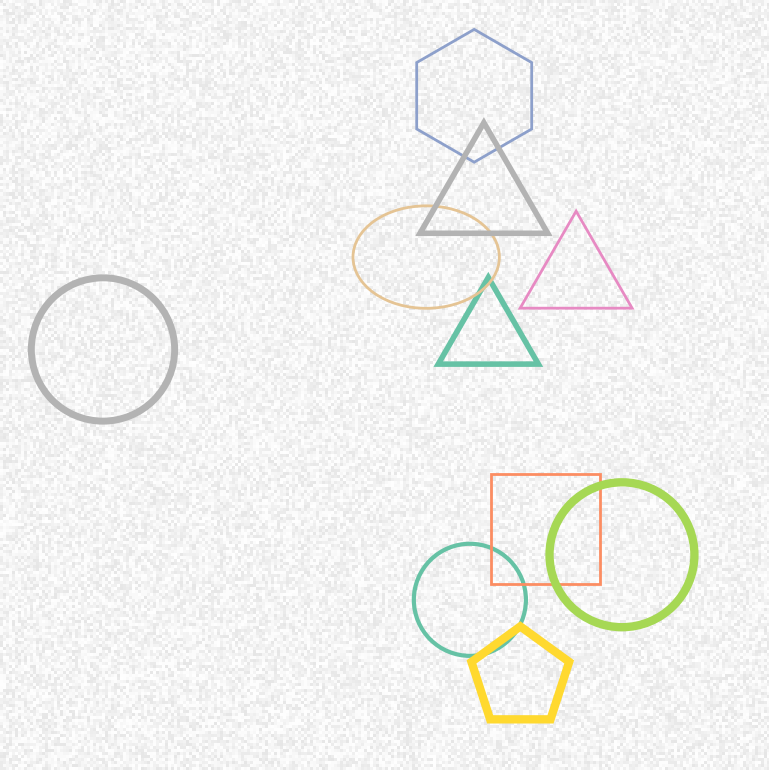[{"shape": "circle", "thickness": 1.5, "radius": 0.36, "center": [0.61, 0.221]}, {"shape": "triangle", "thickness": 2, "radius": 0.38, "center": [0.634, 0.565]}, {"shape": "square", "thickness": 1, "radius": 0.36, "center": [0.708, 0.313]}, {"shape": "hexagon", "thickness": 1, "radius": 0.43, "center": [0.616, 0.876]}, {"shape": "triangle", "thickness": 1, "radius": 0.42, "center": [0.748, 0.642]}, {"shape": "circle", "thickness": 3, "radius": 0.47, "center": [0.808, 0.28]}, {"shape": "pentagon", "thickness": 3, "radius": 0.33, "center": [0.676, 0.12]}, {"shape": "oval", "thickness": 1, "radius": 0.48, "center": [0.553, 0.666]}, {"shape": "triangle", "thickness": 2, "radius": 0.48, "center": [0.628, 0.745]}, {"shape": "circle", "thickness": 2.5, "radius": 0.47, "center": [0.134, 0.546]}]